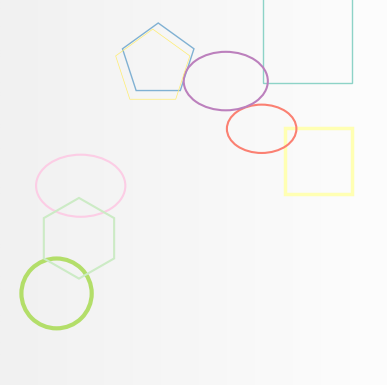[{"shape": "square", "thickness": 1, "radius": 0.58, "center": [0.793, 0.9]}, {"shape": "square", "thickness": 2.5, "radius": 0.43, "center": [0.823, 0.581]}, {"shape": "oval", "thickness": 1.5, "radius": 0.45, "center": [0.675, 0.665]}, {"shape": "pentagon", "thickness": 1, "radius": 0.48, "center": [0.408, 0.843]}, {"shape": "circle", "thickness": 3, "radius": 0.45, "center": [0.146, 0.238]}, {"shape": "oval", "thickness": 1.5, "radius": 0.58, "center": [0.208, 0.518]}, {"shape": "oval", "thickness": 1.5, "radius": 0.54, "center": [0.583, 0.789]}, {"shape": "hexagon", "thickness": 1.5, "radius": 0.52, "center": [0.204, 0.381]}, {"shape": "pentagon", "thickness": 0.5, "radius": 0.5, "center": [0.394, 0.824]}]